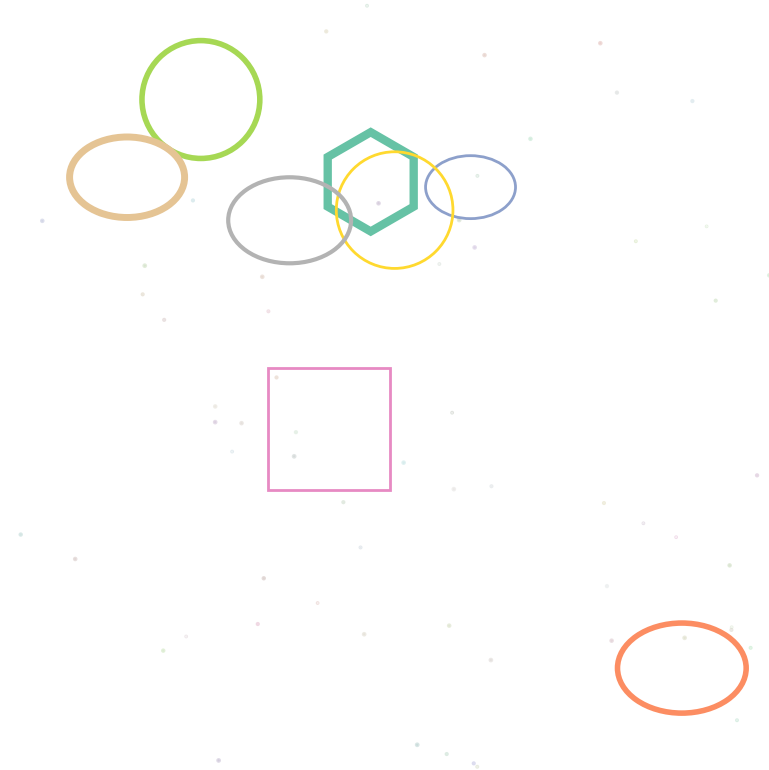[{"shape": "hexagon", "thickness": 3, "radius": 0.32, "center": [0.481, 0.764]}, {"shape": "oval", "thickness": 2, "radius": 0.42, "center": [0.885, 0.132]}, {"shape": "oval", "thickness": 1, "radius": 0.29, "center": [0.611, 0.757]}, {"shape": "square", "thickness": 1, "radius": 0.4, "center": [0.427, 0.443]}, {"shape": "circle", "thickness": 2, "radius": 0.38, "center": [0.261, 0.871]}, {"shape": "circle", "thickness": 1, "radius": 0.38, "center": [0.513, 0.727]}, {"shape": "oval", "thickness": 2.5, "radius": 0.37, "center": [0.165, 0.77]}, {"shape": "oval", "thickness": 1.5, "radius": 0.4, "center": [0.376, 0.714]}]